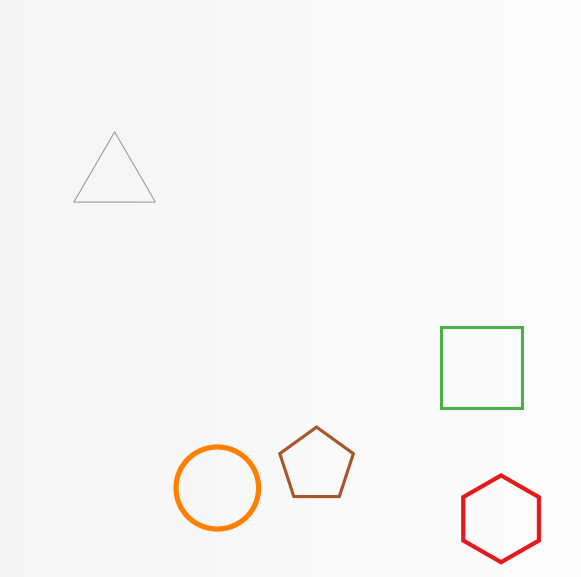[{"shape": "hexagon", "thickness": 2, "radius": 0.38, "center": [0.862, 0.101]}, {"shape": "square", "thickness": 1.5, "radius": 0.35, "center": [0.828, 0.363]}, {"shape": "circle", "thickness": 2.5, "radius": 0.36, "center": [0.374, 0.154]}, {"shape": "pentagon", "thickness": 1.5, "radius": 0.33, "center": [0.545, 0.193]}, {"shape": "triangle", "thickness": 0.5, "radius": 0.41, "center": [0.197, 0.69]}]